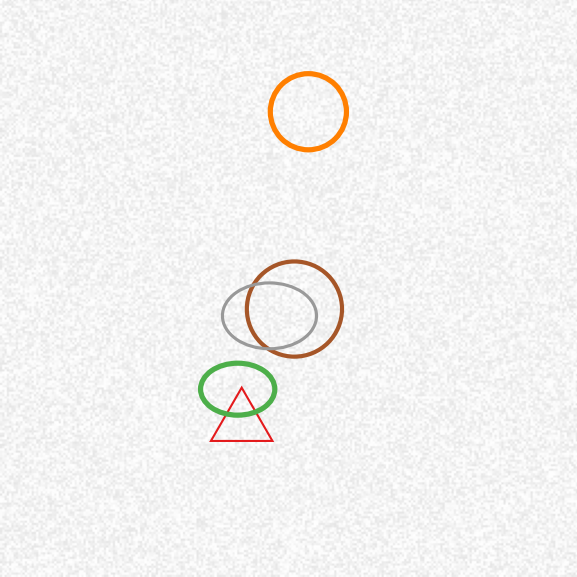[{"shape": "triangle", "thickness": 1, "radius": 0.31, "center": [0.419, 0.266]}, {"shape": "oval", "thickness": 2.5, "radius": 0.32, "center": [0.412, 0.325]}, {"shape": "circle", "thickness": 2.5, "radius": 0.33, "center": [0.534, 0.806]}, {"shape": "circle", "thickness": 2, "radius": 0.41, "center": [0.51, 0.464]}, {"shape": "oval", "thickness": 1.5, "radius": 0.41, "center": [0.467, 0.452]}]